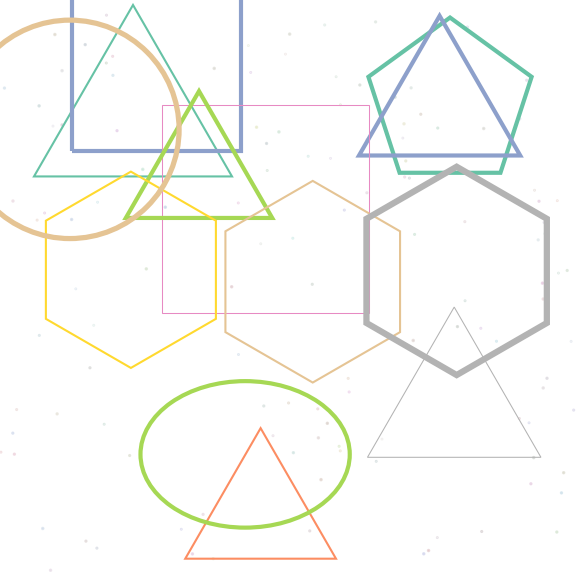[{"shape": "pentagon", "thickness": 2, "radius": 0.74, "center": [0.779, 0.82]}, {"shape": "triangle", "thickness": 1, "radius": 0.99, "center": [0.23, 0.793]}, {"shape": "triangle", "thickness": 1, "radius": 0.75, "center": [0.451, 0.107]}, {"shape": "square", "thickness": 2, "radius": 0.73, "center": [0.271, 0.884]}, {"shape": "triangle", "thickness": 2, "radius": 0.81, "center": [0.761, 0.81]}, {"shape": "square", "thickness": 0.5, "radius": 0.9, "center": [0.46, 0.637]}, {"shape": "triangle", "thickness": 2, "radius": 0.73, "center": [0.345, 0.695]}, {"shape": "oval", "thickness": 2, "radius": 0.91, "center": [0.424, 0.212]}, {"shape": "hexagon", "thickness": 1, "radius": 0.85, "center": [0.227, 0.532]}, {"shape": "hexagon", "thickness": 1, "radius": 0.87, "center": [0.542, 0.511]}, {"shape": "circle", "thickness": 2.5, "radius": 0.95, "center": [0.121, 0.775]}, {"shape": "hexagon", "thickness": 3, "radius": 0.9, "center": [0.791, 0.53]}, {"shape": "triangle", "thickness": 0.5, "radius": 0.87, "center": [0.787, 0.294]}]